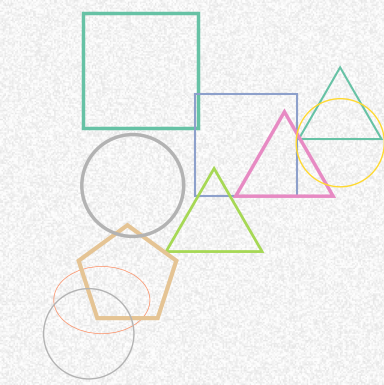[{"shape": "square", "thickness": 2.5, "radius": 0.75, "center": [0.365, 0.817]}, {"shape": "triangle", "thickness": 1.5, "radius": 0.62, "center": [0.883, 0.701]}, {"shape": "oval", "thickness": 0.5, "radius": 0.62, "center": [0.265, 0.221]}, {"shape": "square", "thickness": 1.5, "radius": 0.66, "center": [0.638, 0.624]}, {"shape": "triangle", "thickness": 2.5, "radius": 0.73, "center": [0.739, 0.563]}, {"shape": "triangle", "thickness": 2, "radius": 0.72, "center": [0.556, 0.419]}, {"shape": "circle", "thickness": 1, "radius": 0.57, "center": [0.884, 0.629]}, {"shape": "pentagon", "thickness": 3, "radius": 0.67, "center": [0.331, 0.282]}, {"shape": "circle", "thickness": 2.5, "radius": 0.66, "center": [0.345, 0.518]}, {"shape": "circle", "thickness": 1, "radius": 0.59, "center": [0.231, 0.133]}]